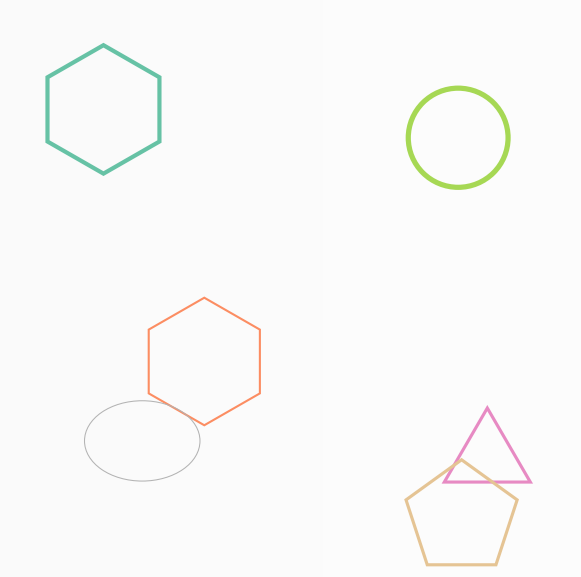[{"shape": "hexagon", "thickness": 2, "radius": 0.56, "center": [0.178, 0.81]}, {"shape": "hexagon", "thickness": 1, "radius": 0.55, "center": [0.351, 0.373]}, {"shape": "triangle", "thickness": 1.5, "radius": 0.43, "center": [0.838, 0.207]}, {"shape": "circle", "thickness": 2.5, "radius": 0.43, "center": [0.788, 0.761]}, {"shape": "pentagon", "thickness": 1.5, "radius": 0.5, "center": [0.794, 0.102]}, {"shape": "oval", "thickness": 0.5, "radius": 0.5, "center": [0.245, 0.236]}]